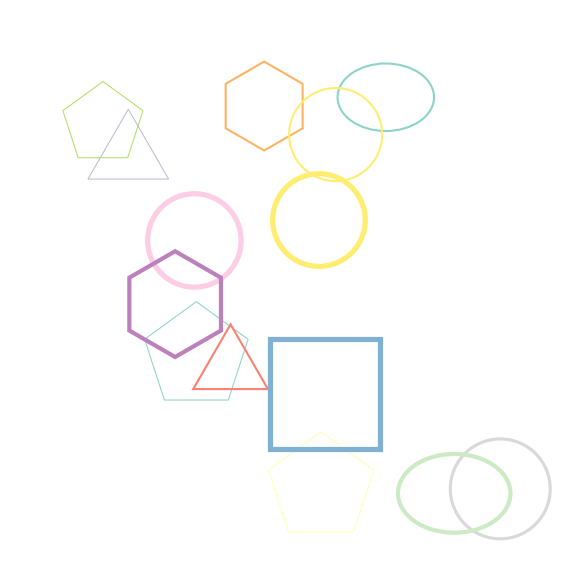[{"shape": "pentagon", "thickness": 0.5, "radius": 0.47, "center": [0.34, 0.383]}, {"shape": "oval", "thickness": 1, "radius": 0.42, "center": [0.668, 0.831]}, {"shape": "pentagon", "thickness": 0.5, "radius": 0.48, "center": [0.556, 0.155]}, {"shape": "triangle", "thickness": 0.5, "radius": 0.4, "center": [0.222, 0.729]}, {"shape": "triangle", "thickness": 1, "radius": 0.37, "center": [0.399, 0.363]}, {"shape": "square", "thickness": 2.5, "radius": 0.47, "center": [0.563, 0.317]}, {"shape": "hexagon", "thickness": 1, "radius": 0.38, "center": [0.457, 0.815]}, {"shape": "pentagon", "thickness": 0.5, "radius": 0.36, "center": [0.178, 0.785]}, {"shape": "circle", "thickness": 2.5, "radius": 0.4, "center": [0.337, 0.583]}, {"shape": "circle", "thickness": 1.5, "radius": 0.43, "center": [0.866, 0.153]}, {"shape": "hexagon", "thickness": 2, "radius": 0.46, "center": [0.303, 0.473]}, {"shape": "oval", "thickness": 2, "radius": 0.49, "center": [0.787, 0.145]}, {"shape": "circle", "thickness": 1, "radius": 0.4, "center": [0.581, 0.766]}, {"shape": "circle", "thickness": 2.5, "radius": 0.4, "center": [0.552, 0.618]}]